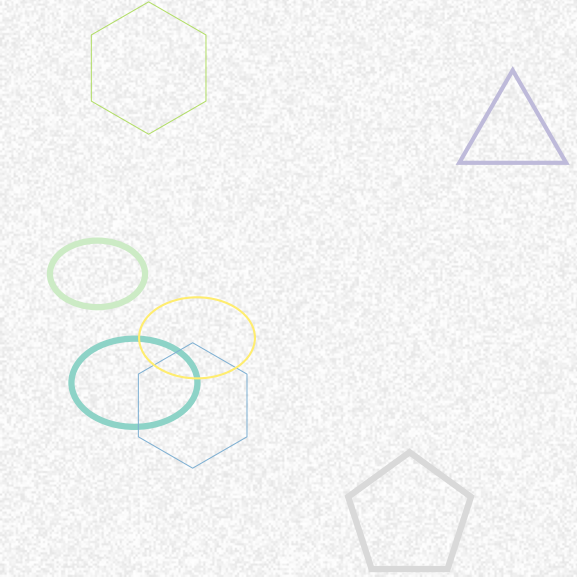[{"shape": "oval", "thickness": 3, "radius": 0.55, "center": [0.233, 0.336]}, {"shape": "triangle", "thickness": 2, "radius": 0.53, "center": [0.888, 0.771]}, {"shape": "hexagon", "thickness": 0.5, "radius": 0.54, "center": [0.334, 0.297]}, {"shape": "hexagon", "thickness": 0.5, "radius": 0.57, "center": [0.257, 0.881]}, {"shape": "pentagon", "thickness": 3, "radius": 0.56, "center": [0.709, 0.104]}, {"shape": "oval", "thickness": 3, "radius": 0.41, "center": [0.169, 0.525]}, {"shape": "oval", "thickness": 1, "radius": 0.5, "center": [0.341, 0.414]}]